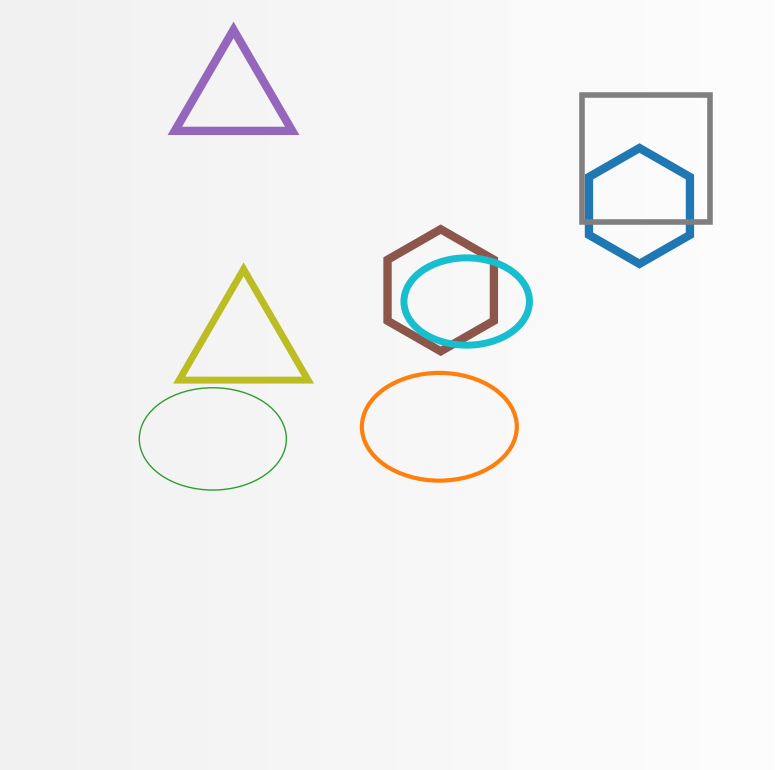[{"shape": "hexagon", "thickness": 3, "radius": 0.38, "center": [0.825, 0.733]}, {"shape": "oval", "thickness": 1.5, "radius": 0.5, "center": [0.567, 0.446]}, {"shape": "oval", "thickness": 0.5, "radius": 0.47, "center": [0.275, 0.43]}, {"shape": "triangle", "thickness": 3, "radius": 0.44, "center": [0.301, 0.874]}, {"shape": "hexagon", "thickness": 3, "radius": 0.4, "center": [0.569, 0.623]}, {"shape": "square", "thickness": 2, "radius": 0.41, "center": [0.834, 0.794]}, {"shape": "triangle", "thickness": 2.5, "radius": 0.48, "center": [0.314, 0.554]}, {"shape": "oval", "thickness": 2.5, "radius": 0.4, "center": [0.602, 0.608]}]